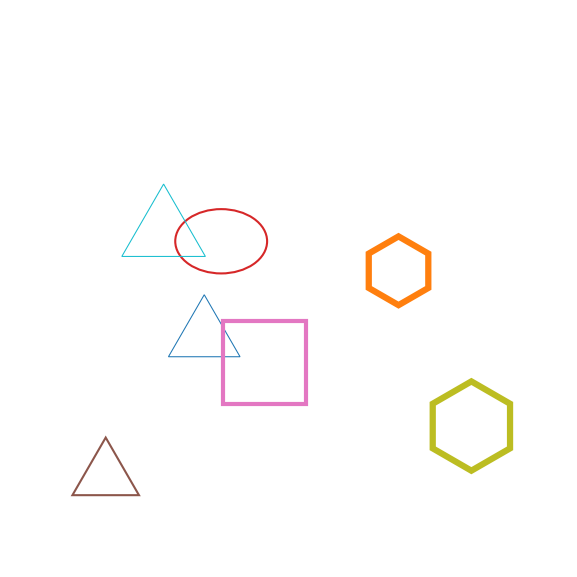[{"shape": "triangle", "thickness": 0.5, "radius": 0.36, "center": [0.354, 0.417]}, {"shape": "hexagon", "thickness": 3, "radius": 0.3, "center": [0.69, 0.53]}, {"shape": "oval", "thickness": 1, "radius": 0.4, "center": [0.383, 0.581]}, {"shape": "triangle", "thickness": 1, "radius": 0.33, "center": [0.183, 0.175]}, {"shape": "square", "thickness": 2, "radius": 0.36, "center": [0.457, 0.371]}, {"shape": "hexagon", "thickness": 3, "radius": 0.39, "center": [0.816, 0.261]}, {"shape": "triangle", "thickness": 0.5, "radius": 0.42, "center": [0.283, 0.597]}]